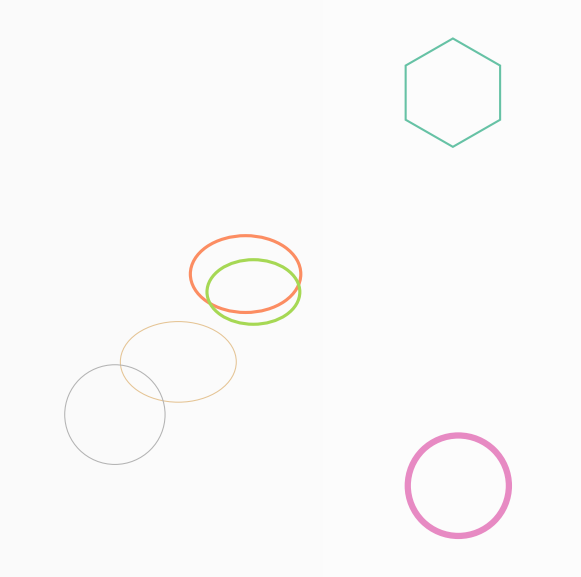[{"shape": "hexagon", "thickness": 1, "radius": 0.47, "center": [0.779, 0.839]}, {"shape": "oval", "thickness": 1.5, "radius": 0.48, "center": [0.422, 0.525]}, {"shape": "circle", "thickness": 3, "radius": 0.43, "center": [0.789, 0.158]}, {"shape": "oval", "thickness": 1.5, "radius": 0.4, "center": [0.436, 0.494]}, {"shape": "oval", "thickness": 0.5, "radius": 0.5, "center": [0.307, 0.373]}, {"shape": "circle", "thickness": 0.5, "radius": 0.43, "center": [0.198, 0.281]}]